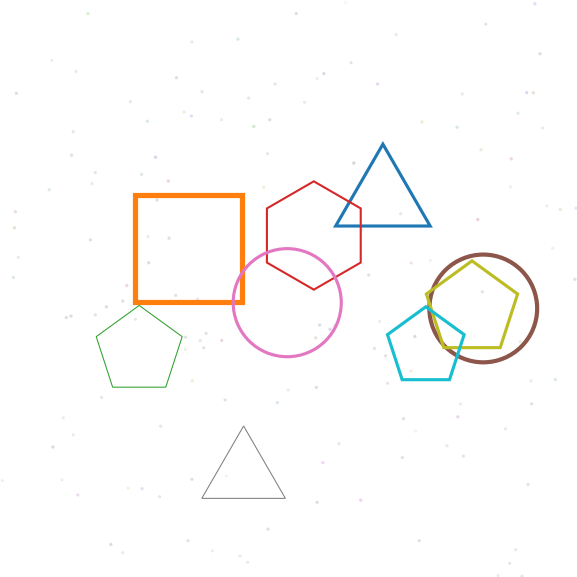[{"shape": "triangle", "thickness": 1.5, "radius": 0.47, "center": [0.663, 0.655]}, {"shape": "square", "thickness": 2.5, "radius": 0.46, "center": [0.327, 0.569]}, {"shape": "pentagon", "thickness": 0.5, "radius": 0.39, "center": [0.241, 0.392]}, {"shape": "hexagon", "thickness": 1, "radius": 0.47, "center": [0.543, 0.591]}, {"shape": "circle", "thickness": 2, "radius": 0.47, "center": [0.837, 0.465]}, {"shape": "circle", "thickness": 1.5, "radius": 0.47, "center": [0.497, 0.475]}, {"shape": "triangle", "thickness": 0.5, "radius": 0.42, "center": [0.422, 0.178]}, {"shape": "pentagon", "thickness": 1.5, "radius": 0.42, "center": [0.817, 0.464]}, {"shape": "pentagon", "thickness": 1.5, "radius": 0.35, "center": [0.737, 0.398]}]